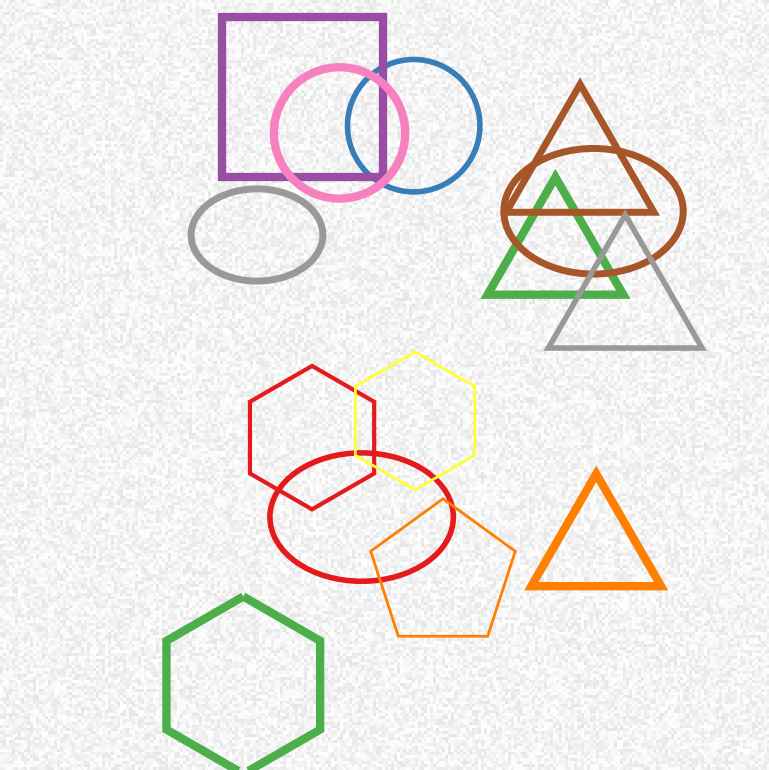[{"shape": "oval", "thickness": 2, "radius": 0.6, "center": [0.47, 0.328]}, {"shape": "hexagon", "thickness": 1.5, "radius": 0.47, "center": [0.405, 0.432]}, {"shape": "circle", "thickness": 2, "radius": 0.43, "center": [0.537, 0.837]}, {"shape": "hexagon", "thickness": 3, "radius": 0.58, "center": [0.316, 0.11]}, {"shape": "triangle", "thickness": 3, "radius": 0.51, "center": [0.721, 0.668]}, {"shape": "square", "thickness": 3, "radius": 0.52, "center": [0.393, 0.874]}, {"shape": "pentagon", "thickness": 1, "radius": 0.49, "center": [0.575, 0.254]}, {"shape": "triangle", "thickness": 3, "radius": 0.49, "center": [0.774, 0.287]}, {"shape": "hexagon", "thickness": 1, "radius": 0.45, "center": [0.539, 0.453]}, {"shape": "oval", "thickness": 2.5, "radius": 0.58, "center": [0.771, 0.726]}, {"shape": "triangle", "thickness": 2.5, "radius": 0.55, "center": [0.753, 0.78]}, {"shape": "circle", "thickness": 3, "radius": 0.43, "center": [0.441, 0.827]}, {"shape": "triangle", "thickness": 2, "radius": 0.58, "center": [0.812, 0.606]}, {"shape": "oval", "thickness": 2.5, "radius": 0.43, "center": [0.334, 0.695]}]